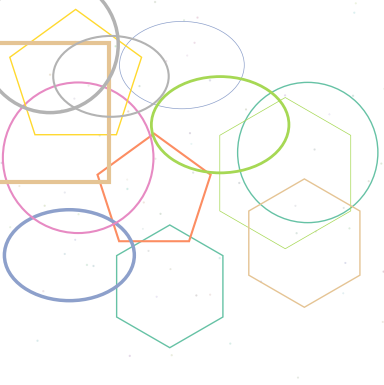[{"shape": "circle", "thickness": 1, "radius": 0.91, "center": [0.799, 0.604]}, {"shape": "hexagon", "thickness": 1, "radius": 0.8, "center": [0.441, 0.256]}, {"shape": "pentagon", "thickness": 1.5, "radius": 0.77, "center": [0.4, 0.498]}, {"shape": "oval", "thickness": 0.5, "radius": 0.81, "center": [0.472, 0.831]}, {"shape": "oval", "thickness": 2.5, "radius": 0.84, "center": [0.18, 0.337]}, {"shape": "circle", "thickness": 1.5, "radius": 0.98, "center": [0.203, 0.59]}, {"shape": "hexagon", "thickness": 0.5, "radius": 0.98, "center": [0.741, 0.55]}, {"shape": "oval", "thickness": 2, "radius": 0.89, "center": [0.572, 0.676]}, {"shape": "pentagon", "thickness": 1, "radius": 0.9, "center": [0.197, 0.796]}, {"shape": "hexagon", "thickness": 1, "radius": 0.83, "center": [0.791, 0.369]}, {"shape": "square", "thickness": 3, "radius": 0.9, "center": [0.104, 0.709]}, {"shape": "circle", "thickness": 2.5, "radius": 0.89, "center": [0.13, 0.885]}, {"shape": "oval", "thickness": 1.5, "radius": 0.75, "center": [0.288, 0.802]}]